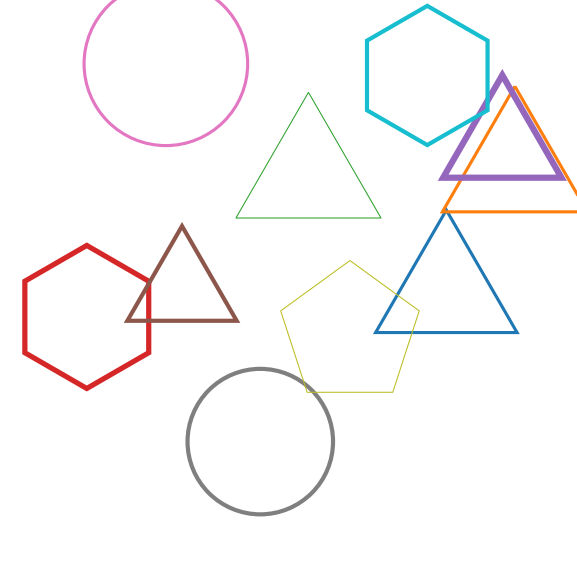[{"shape": "triangle", "thickness": 1.5, "radius": 0.71, "center": [0.773, 0.494]}, {"shape": "triangle", "thickness": 1.5, "radius": 0.72, "center": [0.892, 0.705]}, {"shape": "triangle", "thickness": 0.5, "radius": 0.73, "center": [0.534, 0.694]}, {"shape": "hexagon", "thickness": 2.5, "radius": 0.62, "center": [0.15, 0.45]}, {"shape": "triangle", "thickness": 3, "radius": 0.59, "center": [0.87, 0.751]}, {"shape": "triangle", "thickness": 2, "radius": 0.55, "center": [0.315, 0.498]}, {"shape": "circle", "thickness": 1.5, "radius": 0.71, "center": [0.287, 0.889]}, {"shape": "circle", "thickness": 2, "radius": 0.63, "center": [0.451, 0.234]}, {"shape": "pentagon", "thickness": 0.5, "radius": 0.63, "center": [0.606, 0.422]}, {"shape": "hexagon", "thickness": 2, "radius": 0.6, "center": [0.74, 0.868]}]